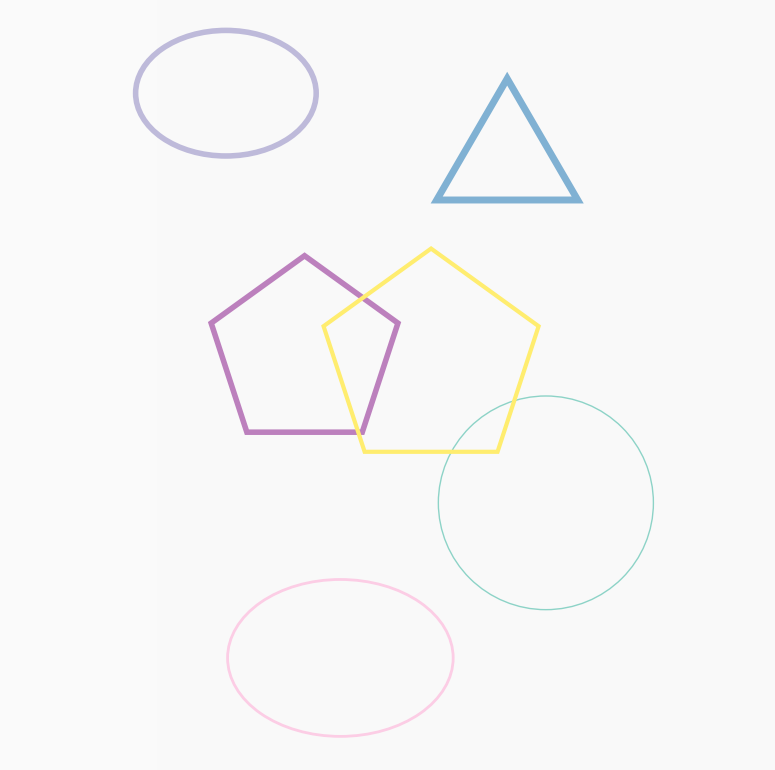[{"shape": "circle", "thickness": 0.5, "radius": 0.69, "center": [0.704, 0.347]}, {"shape": "oval", "thickness": 2, "radius": 0.58, "center": [0.291, 0.879]}, {"shape": "triangle", "thickness": 2.5, "radius": 0.53, "center": [0.654, 0.793]}, {"shape": "oval", "thickness": 1, "radius": 0.73, "center": [0.439, 0.146]}, {"shape": "pentagon", "thickness": 2, "radius": 0.63, "center": [0.393, 0.541]}, {"shape": "pentagon", "thickness": 1.5, "radius": 0.73, "center": [0.556, 0.531]}]